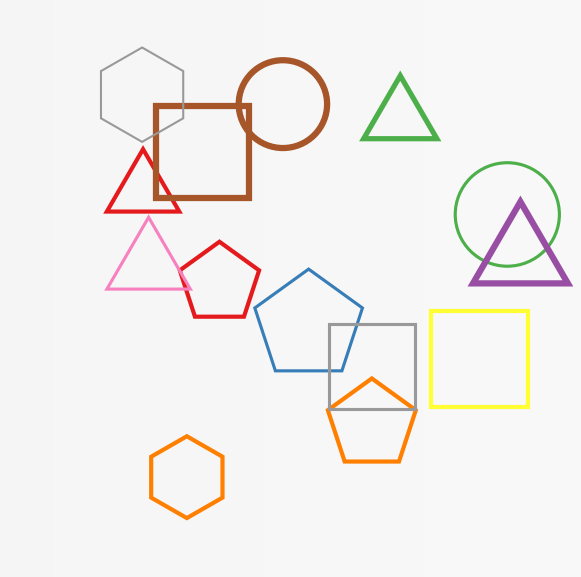[{"shape": "pentagon", "thickness": 2, "radius": 0.36, "center": [0.378, 0.509]}, {"shape": "triangle", "thickness": 2, "radius": 0.36, "center": [0.246, 0.669]}, {"shape": "pentagon", "thickness": 1.5, "radius": 0.49, "center": [0.531, 0.436]}, {"shape": "triangle", "thickness": 2.5, "radius": 0.36, "center": [0.689, 0.795]}, {"shape": "circle", "thickness": 1.5, "radius": 0.45, "center": [0.873, 0.628]}, {"shape": "triangle", "thickness": 3, "radius": 0.47, "center": [0.895, 0.556]}, {"shape": "pentagon", "thickness": 2, "radius": 0.4, "center": [0.64, 0.264]}, {"shape": "hexagon", "thickness": 2, "radius": 0.35, "center": [0.321, 0.173]}, {"shape": "square", "thickness": 2, "radius": 0.42, "center": [0.825, 0.377]}, {"shape": "square", "thickness": 3, "radius": 0.4, "center": [0.349, 0.736]}, {"shape": "circle", "thickness": 3, "radius": 0.38, "center": [0.487, 0.819]}, {"shape": "triangle", "thickness": 1.5, "radius": 0.41, "center": [0.256, 0.54]}, {"shape": "square", "thickness": 1.5, "radius": 0.37, "center": [0.64, 0.365]}, {"shape": "hexagon", "thickness": 1, "radius": 0.41, "center": [0.244, 0.835]}]